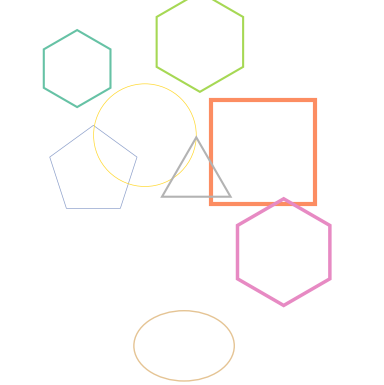[{"shape": "hexagon", "thickness": 1.5, "radius": 0.5, "center": [0.2, 0.822]}, {"shape": "square", "thickness": 3, "radius": 0.68, "center": [0.683, 0.605]}, {"shape": "pentagon", "thickness": 0.5, "radius": 0.6, "center": [0.243, 0.555]}, {"shape": "hexagon", "thickness": 2.5, "radius": 0.69, "center": [0.737, 0.345]}, {"shape": "hexagon", "thickness": 1.5, "radius": 0.65, "center": [0.519, 0.891]}, {"shape": "circle", "thickness": 0.5, "radius": 0.67, "center": [0.376, 0.649]}, {"shape": "oval", "thickness": 1, "radius": 0.65, "center": [0.478, 0.102]}, {"shape": "triangle", "thickness": 1.5, "radius": 0.51, "center": [0.51, 0.54]}]